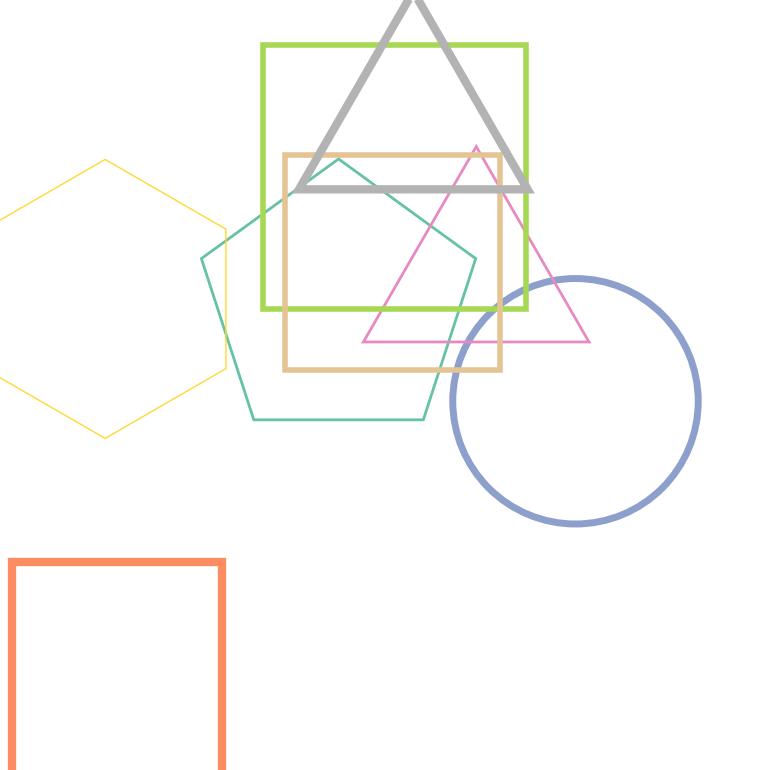[{"shape": "pentagon", "thickness": 1, "radius": 0.94, "center": [0.44, 0.606]}, {"shape": "square", "thickness": 3, "radius": 0.68, "center": [0.152, 0.134]}, {"shape": "circle", "thickness": 2.5, "radius": 0.8, "center": [0.747, 0.479]}, {"shape": "triangle", "thickness": 1, "radius": 0.85, "center": [0.618, 0.64]}, {"shape": "square", "thickness": 2, "radius": 0.86, "center": [0.512, 0.77]}, {"shape": "hexagon", "thickness": 0.5, "radius": 0.91, "center": [0.137, 0.612]}, {"shape": "square", "thickness": 2, "radius": 0.7, "center": [0.509, 0.659]}, {"shape": "triangle", "thickness": 3, "radius": 0.86, "center": [0.537, 0.84]}]